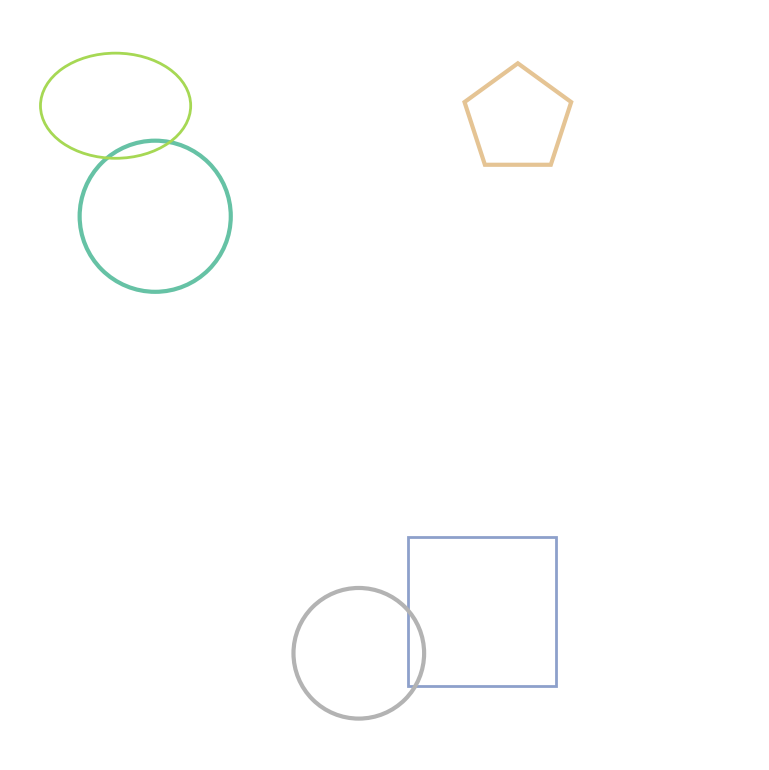[{"shape": "circle", "thickness": 1.5, "radius": 0.49, "center": [0.202, 0.719]}, {"shape": "square", "thickness": 1, "radius": 0.48, "center": [0.626, 0.206]}, {"shape": "oval", "thickness": 1, "radius": 0.49, "center": [0.15, 0.863]}, {"shape": "pentagon", "thickness": 1.5, "radius": 0.36, "center": [0.673, 0.845]}, {"shape": "circle", "thickness": 1.5, "radius": 0.42, "center": [0.466, 0.152]}]